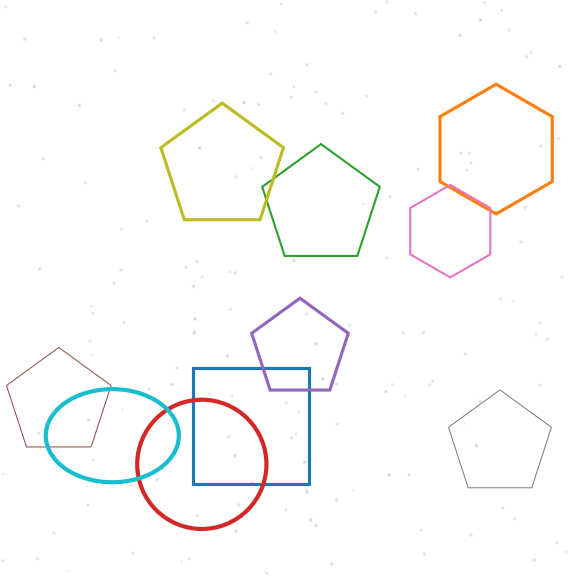[{"shape": "square", "thickness": 1.5, "radius": 0.5, "center": [0.435, 0.262]}, {"shape": "hexagon", "thickness": 1.5, "radius": 0.56, "center": [0.859, 0.741]}, {"shape": "pentagon", "thickness": 1, "radius": 0.54, "center": [0.556, 0.643]}, {"shape": "circle", "thickness": 2, "radius": 0.56, "center": [0.349, 0.195]}, {"shape": "pentagon", "thickness": 1.5, "radius": 0.44, "center": [0.519, 0.395]}, {"shape": "pentagon", "thickness": 0.5, "radius": 0.48, "center": [0.102, 0.302]}, {"shape": "hexagon", "thickness": 1, "radius": 0.4, "center": [0.78, 0.599]}, {"shape": "pentagon", "thickness": 0.5, "radius": 0.47, "center": [0.866, 0.23]}, {"shape": "pentagon", "thickness": 1.5, "radius": 0.56, "center": [0.385, 0.709]}, {"shape": "oval", "thickness": 2, "radius": 0.58, "center": [0.194, 0.245]}]